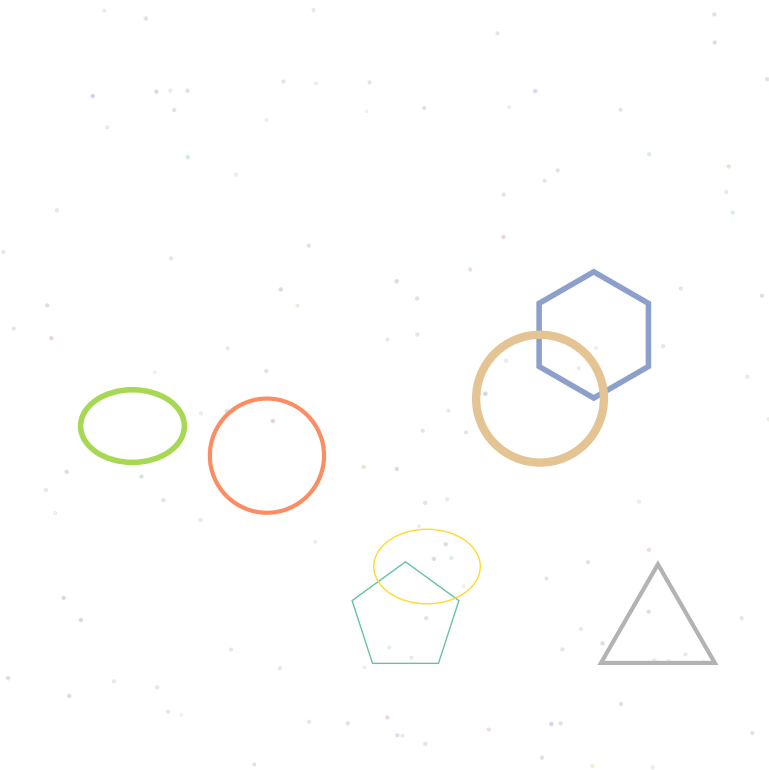[{"shape": "pentagon", "thickness": 0.5, "radius": 0.36, "center": [0.527, 0.197]}, {"shape": "circle", "thickness": 1.5, "radius": 0.37, "center": [0.347, 0.408]}, {"shape": "hexagon", "thickness": 2, "radius": 0.41, "center": [0.771, 0.565]}, {"shape": "oval", "thickness": 2, "radius": 0.34, "center": [0.172, 0.447]}, {"shape": "oval", "thickness": 0.5, "radius": 0.35, "center": [0.555, 0.264]}, {"shape": "circle", "thickness": 3, "radius": 0.42, "center": [0.701, 0.482]}, {"shape": "triangle", "thickness": 1.5, "radius": 0.43, "center": [0.854, 0.182]}]